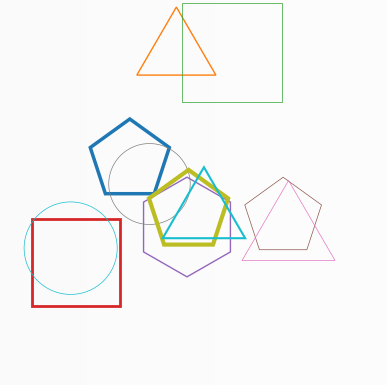[{"shape": "pentagon", "thickness": 2.5, "radius": 0.54, "center": [0.335, 0.584]}, {"shape": "triangle", "thickness": 1, "radius": 0.59, "center": [0.455, 0.864]}, {"shape": "square", "thickness": 0.5, "radius": 0.64, "center": [0.599, 0.863]}, {"shape": "square", "thickness": 2, "radius": 0.57, "center": [0.195, 0.319]}, {"shape": "hexagon", "thickness": 1, "radius": 0.65, "center": [0.483, 0.41]}, {"shape": "pentagon", "thickness": 0.5, "radius": 0.52, "center": [0.731, 0.436]}, {"shape": "triangle", "thickness": 0.5, "radius": 0.69, "center": [0.745, 0.393]}, {"shape": "circle", "thickness": 0.5, "radius": 0.53, "center": [0.386, 0.522]}, {"shape": "pentagon", "thickness": 3, "radius": 0.54, "center": [0.487, 0.452]}, {"shape": "circle", "thickness": 0.5, "radius": 0.6, "center": [0.182, 0.355]}, {"shape": "triangle", "thickness": 1.5, "radius": 0.61, "center": [0.526, 0.443]}]